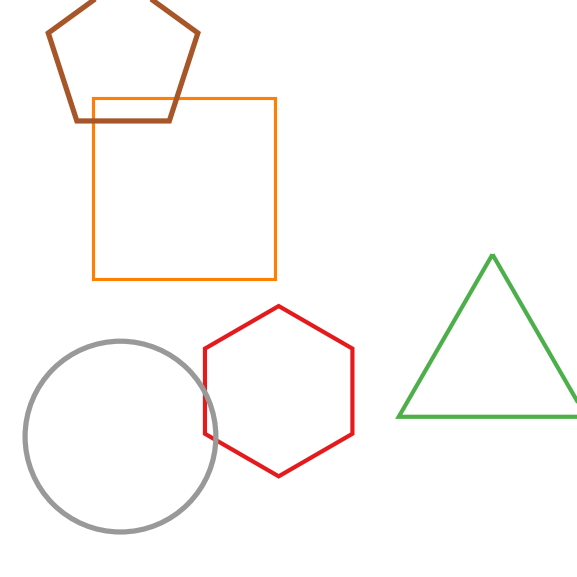[{"shape": "hexagon", "thickness": 2, "radius": 0.74, "center": [0.483, 0.322]}, {"shape": "triangle", "thickness": 2, "radius": 0.94, "center": [0.853, 0.371]}, {"shape": "square", "thickness": 1.5, "radius": 0.79, "center": [0.319, 0.673]}, {"shape": "pentagon", "thickness": 2.5, "radius": 0.68, "center": [0.213, 0.9]}, {"shape": "circle", "thickness": 2.5, "radius": 0.83, "center": [0.209, 0.243]}]